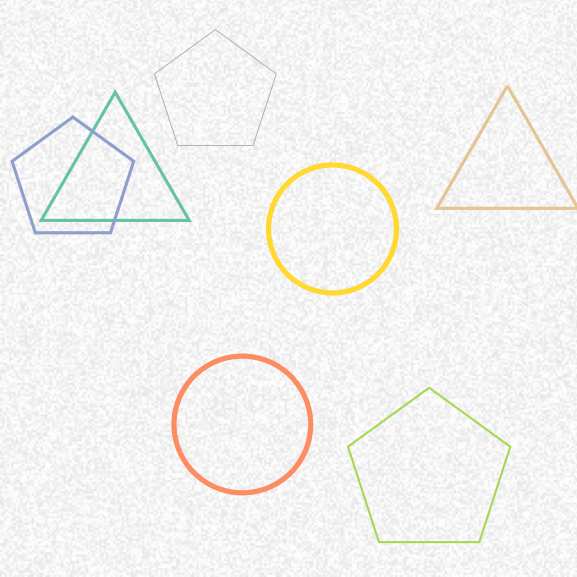[{"shape": "triangle", "thickness": 1.5, "radius": 0.74, "center": [0.199, 0.691]}, {"shape": "circle", "thickness": 2.5, "radius": 0.59, "center": [0.42, 0.264]}, {"shape": "pentagon", "thickness": 1.5, "radius": 0.55, "center": [0.126, 0.686]}, {"shape": "pentagon", "thickness": 1, "radius": 0.74, "center": [0.743, 0.18]}, {"shape": "circle", "thickness": 2.5, "radius": 0.55, "center": [0.576, 0.603]}, {"shape": "triangle", "thickness": 1.5, "radius": 0.71, "center": [0.879, 0.709]}, {"shape": "pentagon", "thickness": 0.5, "radius": 0.55, "center": [0.373, 0.837]}]